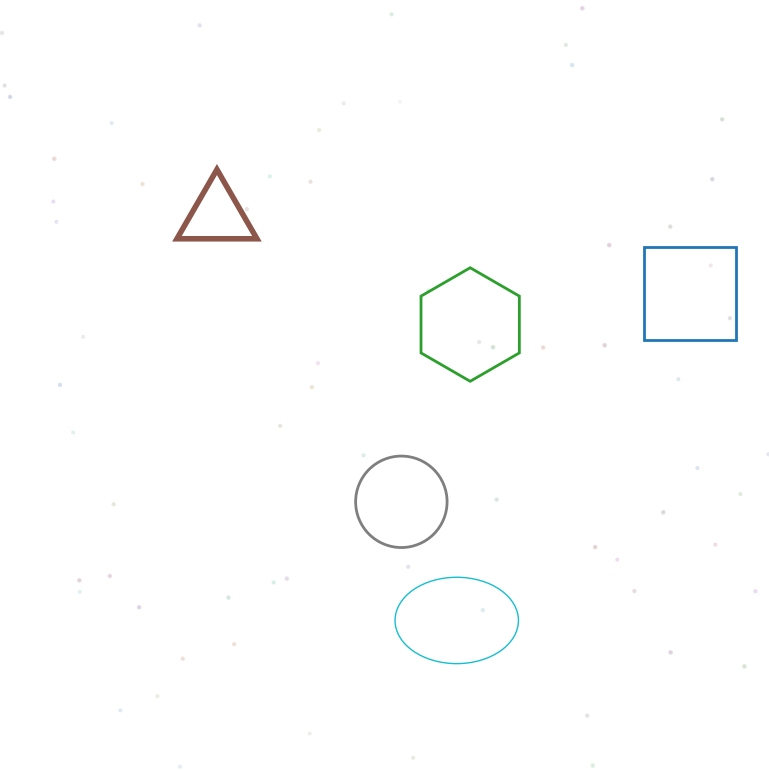[{"shape": "square", "thickness": 1, "radius": 0.3, "center": [0.896, 0.619]}, {"shape": "hexagon", "thickness": 1, "radius": 0.37, "center": [0.611, 0.579]}, {"shape": "triangle", "thickness": 2, "radius": 0.3, "center": [0.282, 0.72]}, {"shape": "circle", "thickness": 1, "radius": 0.3, "center": [0.521, 0.348]}, {"shape": "oval", "thickness": 0.5, "radius": 0.4, "center": [0.593, 0.194]}]